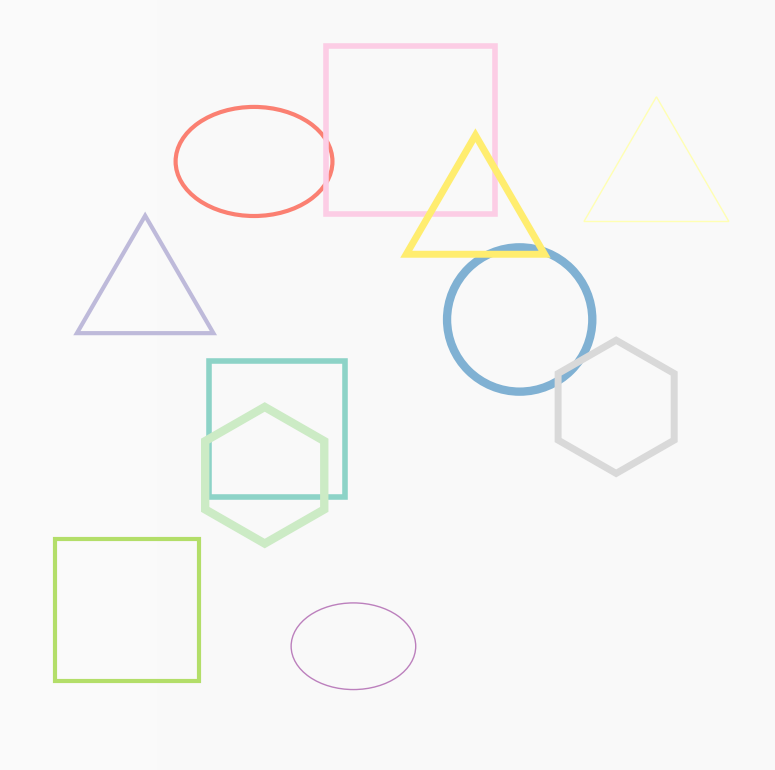[{"shape": "square", "thickness": 2, "radius": 0.44, "center": [0.358, 0.443]}, {"shape": "triangle", "thickness": 0.5, "radius": 0.54, "center": [0.847, 0.766]}, {"shape": "triangle", "thickness": 1.5, "radius": 0.51, "center": [0.187, 0.618]}, {"shape": "oval", "thickness": 1.5, "radius": 0.51, "center": [0.328, 0.79]}, {"shape": "circle", "thickness": 3, "radius": 0.47, "center": [0.671, 0.585]}, {"shape": "square", "thickness": 1.5, "radius": 0.46, "center": [0.164, 0.208]}, {"shape": "square", "thickness": 2, "radius": 0.55, "center": [0.53, 0.831]}, {"shape": "hexagon", "thickness": 2.5, "radius": 0.43, "center": [0.795, 0.472]}, {"shape": "oval", "thickness": 0.5, "radius": 0.4, "center": [0.456, 0.161]}, {"shape": "hexagon", "thickness": 3, "radius": 0.44, "center": [0.342, 0.383]}, {"shape": "triangle", "thickness": 2.5, "radius": 0.52, "center": [0.613, 0.721]}]